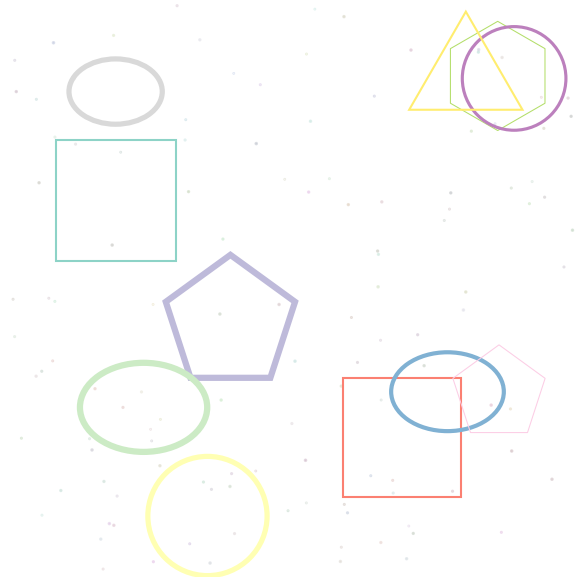[{"shape": "square", "thickness": 1, "radius": 0.52, "center": [0.201, 0.652]}, {"shape": "circle", "thickness": 2.5, "radius": 0.52, "center": [0.359, 0.106]}, {"shape": "pentagon", "thickness": 3, "radius": 0.59, "center": [0.399, 0.44]}, {"shape": "square", "thickness": 1, "radius": 0.51, "center": [0.696, 0.242]}, {"shape": "oval", "thickness": 2, "radius": 0.49, "center": [0.775, 0.321]}, {"shape": "hexagon", "thickness": 0.5, "radius": 0.47, "center": [0.862, 0.868]}, {"shape": "pentagon", "thickness": 0.5, "radius": 0.42, "center": [0.864, 0.318]}, {"shape": "oval", "thickness": 2.5, "radius": 0.4, "center": [0.2, 0.841]}, {"shape": "circle", "thickness": 1.5, "radius": 0.45, "center": [0.89, 0.863]}, {"shape": "oval", "thickness": 3, "radius": 0.55, "center": [0.249, 0.294]}, {"shape": "triangle", "thickness": 1, "radius": 0.57, "center": [0.807, 0.866]}]